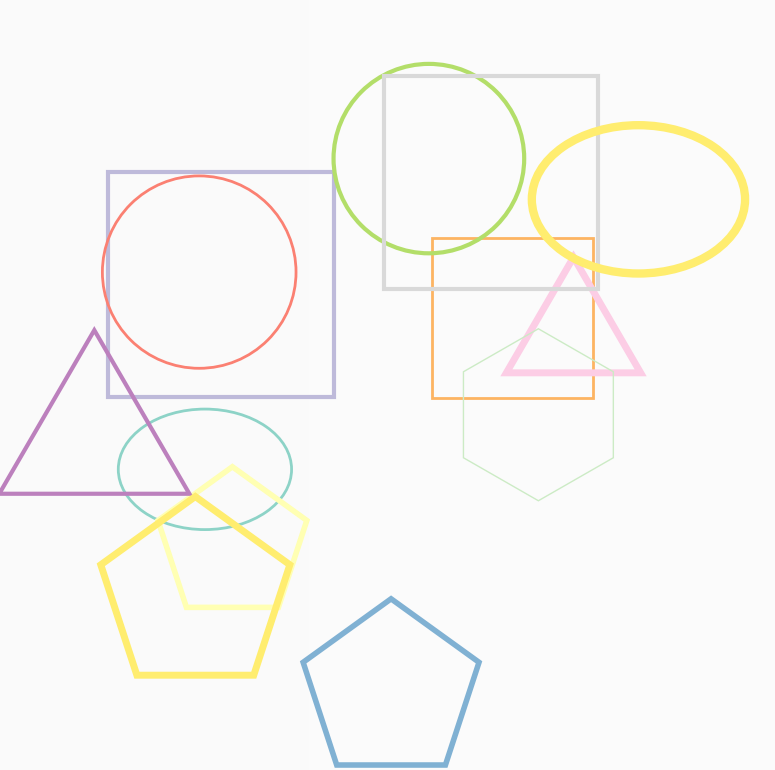[{"shape": "oval", "thickness": 1, "radius": 0.56, "center": [0.264, 0.39]}, {"shape": "pentagon", "thickness": 2, "radius": 0.5, "center": [0.3, 0.293]}, {"shape": "square", "thickness": 1.5, "radius": 0.73, "center": [0.285, 0.631]}, {"shape": "circle", "thickness": 1, "radius": 0.62, "center": [0.257, 0.647]}, {"shape": "pentagon", "thickness": 2, "radius": 0.6, "center": [0.505, 0.103]}, {"shape": "square", "thickness": 1, "radius": 0.52, "center": [0.661, 0.587]}, {"shape": "circle", "thickness": 1.5, "radius": 0.61, "center": [0.553, 0.794]}, {"shape": "triangle", "thickness": 2.5, "radius": 0.5, "center": [0.74, 0.566]}, {"shape": "square", "thickness": 1.5, "radius": 0.69, "center": [0.634, 0.763]}, {"shape": "triangle", "thickness": 1.5, "radius": 0.71, "center": [0.122, 0.43]}, {"shape": "hexagon", "thickness": 0.5, "radius": 0.56, "center": [0.695, 0.461]}, {"shape": "pentagon", "thickness": 2.5, "radius": 0.64, "center": [0.252, 0.227]}, {"shape": "oval", "thickness": 3, "radius": 0.69, "center": [0.824, 0.741]}]